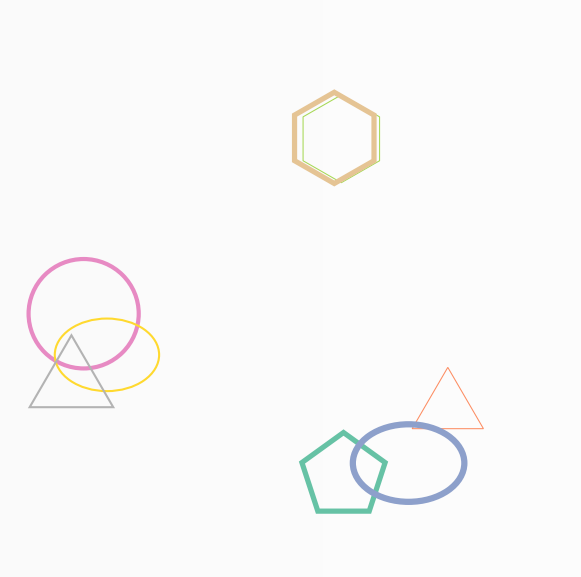[{"shape": "pentagon", "thickness": 2.5, "radius": 0.38, "center": [0.591, 0.175]}, {"shape": "triangle", "thickness": 0.5, "radius": 0.35, "center": [0.77, 0.292]}, {"shape": "oval", "thickness": 3, "radius": 0.48, "center": [0.703, 0.197]}, {"shape": "circle", "thickness": 2, "radius": 0.47, "center": [0.144, 0.456]}, {"shape": "hexagon", "thickness": 0.5, "radius": 0.38, "center": [0.587, 0.759]}, {"shape": "oval", "thickness": 1, "radius": 0.45, "center": [0.184, 0.385]}, {"shape": "hexagon", "thickness": 2.5, "radius": 0.39, "center": [0.575, 0.76]}, {"shape": "triangle", "thickness": 1, "radius": 0.42, "center": [0.123, 0.336]}]